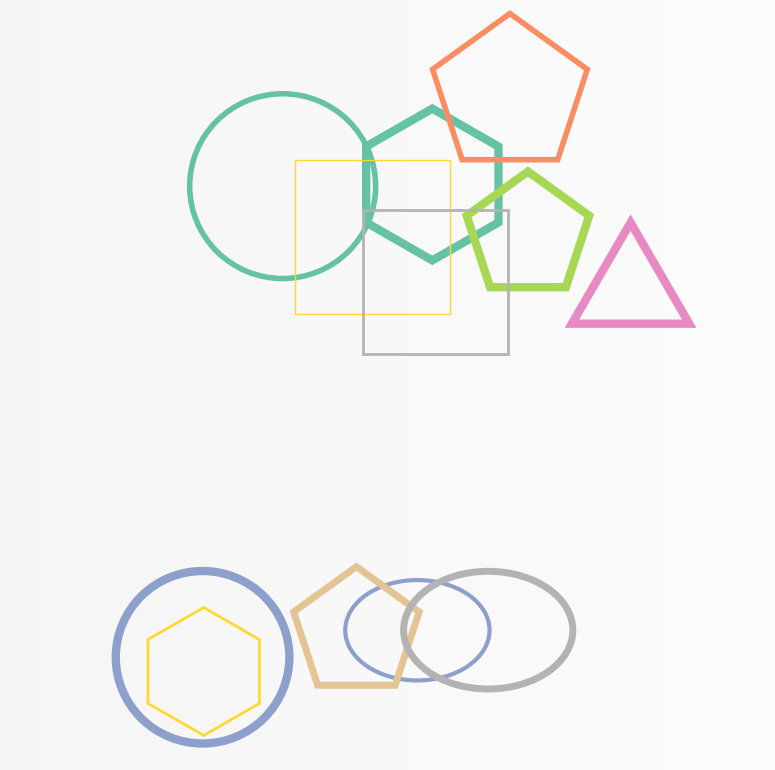[{"shape": "circle", "thickness": 2, "radius": 0.6, "center": [0.365, 0.758]}, {"shape": "hexagon", "thickness": 3, "radius": 0.49, "center": [0.558, 0.76]}, {"shape": "pentagon", "thickness": 2, "radius": 0.52, "center": [0.658, 0.878]}, {"shape": "circle", "thickness": 3, "radius": 0.56, "center": [0.261, 0.146]}, {"shape": "oval", "thickness": 1.5, "radius": 0.47, "center": [0.539, 0.181]}, {"shape": "triangle", "thickness": 3, "radius": 0.44, "center": [0.814, 0.623]}, {"shape": "pentagon", "thickness": 3, "radius": 0.42, "center": [0.681, 0.694]}, {"shape": "square", "thickness": 0.5, "radius": 0.5, "center": [0.48, 0.692]}, {"shape": "hexagon", "thickness": 1, "radius": 0.42, "center": [0.263, 0.128]}, {"shape": "pentagon", "thickness": 2.5, "radius": 0.43, "center": [0.46, 0.179]}, {"shape": "oval", "thickness": 2.5, "radius": 0.55, "center": [0.63, 0.182]}, {"shape": "square", "thickness": 1, "radius": 0.47, "center": [0.562, 0.634]}]